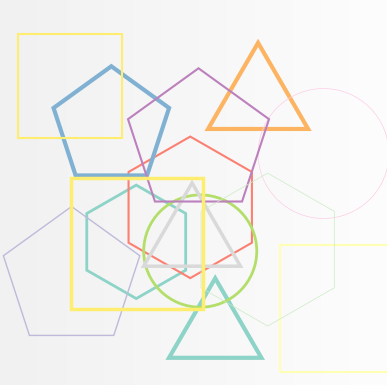[{"shape": "triangle", "thickness": 3, "radius": 0.69, "center": [0.555, 0.139]}, {"shape": "hexagon", "thickness": 2, "radius": 0.74, "center": [0.352, 0.372]}, {"shape": "square", "thickness": 1.5, "radius": 0.83, "center": [0.888, 0.199]}, {"shape": "pentagon", "thickness": 1, "radius": 0.93, "center": [0.185, 0.279]}, {"shape": "hexagon", "thickness": 1.5, "radius": 0.92, "center": [0.491, 0.461]}, {"shape": "pentagon", "thickness": 3, "radius": 0.78, "center": [0.287, 0.671]}, {"shape": "triangle", "thickness": 3, "radius": 0.75, "center": [0.666, 0.74]}, {"shape": "circle", "thickness": 2, "radius": 0.73, "center": [0.517, 0.348]}, {"shape": "circle", "thickness": 0.5, "radius": 0.84, "center": [0.835, 0.601]}, {"shape": "triangle", "thickness": 2.5, "radius": 0.72, "center": [0.496, 0.381]}, {"shape": "pentagon", "thickness": 1.5, "radius": 0.96, "center": [0.512, 0.631]}, {"shape": "hexagon", "thickness": 0.5, "radius": 0.99, "center": [0.691, 0.352]}, {"shape": "square", "thickness": 1.5, "radius": 0.67, "center": [0.181, 0.777]}, {"shape": "square", "thickness": 2.5, "radius": 0.85, "center": [0.354, 0.367]}]